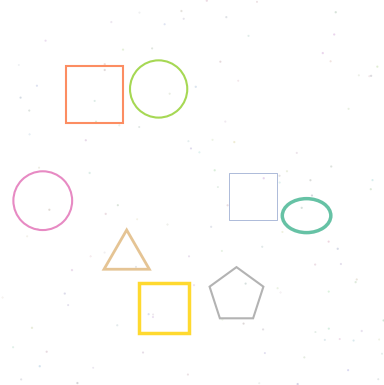[{"shape": "oval", "thickness": 2.5, "radius": 0.32, "center": [0.796, 0.44]}, {"shape": "square", "thickness": 1.5, "radius": 0.37, "center": [0.246, 0.755]}, {"shape": "square", "thickness": 0.5, "radius": 0.31, "center": [0.658, 0.49]}, {"shape": "circle", "thickness": 1.5, "radius": 0.38, "center": [0.111, 0.479]}, {"shape": "circle", "thickness": 1.5, "radius": 0.37, "center": [0.412, 0.769]}, {"shape": "square", "thickness": 2.5, "radius": 0.32, "center": [0.427, 0.2]}, {"shape": "triangle", "thickness": 2, "radius": 0.34, "center": [0.329, 0.335]}, {"shape": "pentagon", "thickness": 1.5, "radius": 0.37, "center": [0.614, 0.233]}]